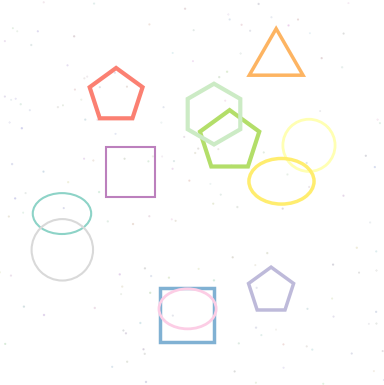[{"shape": "oval", "thickness": 1.5, "radius": 0.38, "center": [0.161, 0.445]}, {"shape": "circle", "thickness": 2, "radius": 0.34, "center": [0.803, 0.622]}, {"shape": "pentagon", "thickness": 2.5, "radius": 0.31, "center": [0.704, 0.245]}, {"shape": "pentagon", "thickness": 3, "radius": 0.36, "center": [0.302, 0.751]}, {"shape": "square", "thickness": 2.5, "radius": 0.35, "center": [0.486, 0.182]}, {"shape": "triangle", "thickness": 2.5, "radius": 0.4, "center": [0.717, 0.845]}, {"shape": "pentagon", "thickness": 3, "radius": 0.4, "center": [0.596, 0.633]}, {"shape": "oval", "thickness": 2, "radius": 0.37, "center": [0.487, 0.198]}, {"shape": "circle", "thickness": 1.5, "radius": 0.4, "center": [0.162, 0.351]}, {"shape": "square", "thickness": 1.5, "radius": 0.32, "center": [0.339, 0.553]}, {"shape": "hexagon", "thickness": 3, "radius": 0.39, "center": [0.556, 0.704]}, {"shape": "oval", "thickness": 2.5, "radius": 0.42, "center": [0.731, 0.529]}]